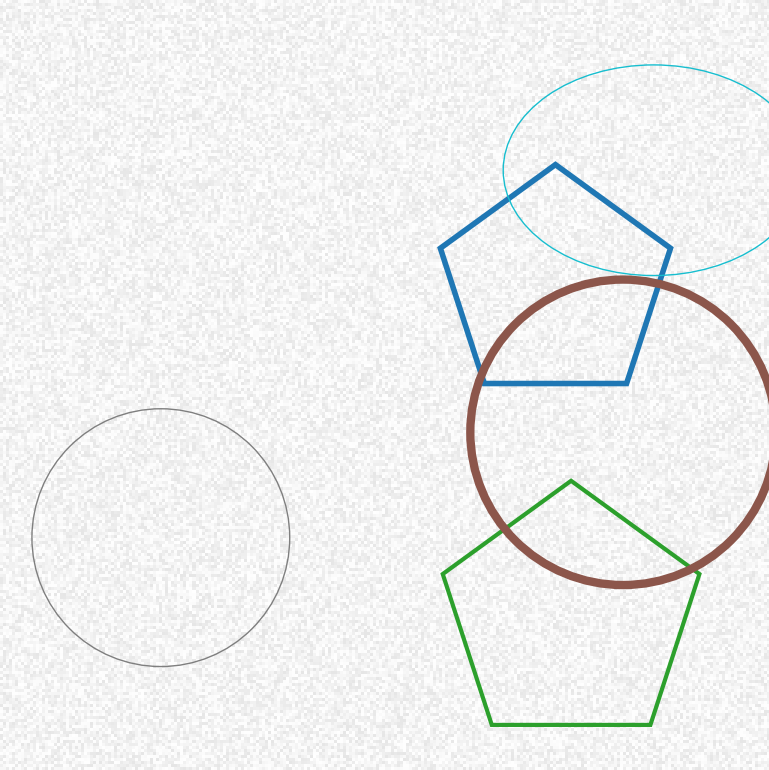[{"shape": "pentagon", "thickness": 2, "radius": 0.79, "center": [0.721, 0.629]}, {"shape": "pentagon", "thickness": 1.5, "radius": 0.88, "center": [0.742, 0.2]}, {"shape": "circle", "thickness": 3, "radius": 0.99, "center": [0.809, 0.439]}, {"shape": "circle", "thickness": 0.5, "radius": 0.84, "center": [0.209, 0.302]}, {"shape": "oval", "thickness": 0.5, "radius": 0.98, "center": [0.849, 0.779]}]